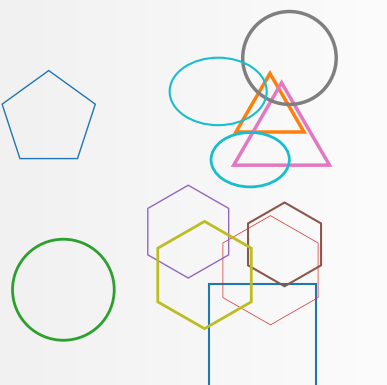[{"shape": "pentagon", "thickness": 1, "radius": 0.63, "center": [0.126, 0.69]}, {"shape": "square", "thickness": 1.5, "radius": 0.69, "center": [0.678, 0.126]}, {"shape": "triangle", "thickness": 2.5, "radius": 0.51, "center": [0.697, 0.708]}, {"shape": "circle", "thickness": 2, "radius": 0.66, "center": [0.164, 0.247]}, {"shape": "hexagon", "thickness": 0.5, "radius": 0.71, "center": [0.698, 0.298]}, {"shape": "hexagon", "thickness": 1, "radius": 0.6, "center": [0.486, 0.398]}, {"shape": "hexagon", "thickness": 1.5, "radius": 0.54, "center": [0.734, 0.365]}, {"shape": "triangle", "thickness": 2.5, "radius": 0.71, "center": [0.727, 0.642]}, {"shape": "circle", "thickness": 2.5, "radius": 0.6, "center": [0.747, 0.849]}, {"shape": "hexagon", "thickness": 2, "radius": 0.7, "center": [0.528, 0.286]}, {"shape": "oval", "thickness": 2, "radius": 0.51, "center": [0.646, 0.585]}, {"shape": "oval", "thickness": 1.5, "radius": 0.63, "center": [0.563, 0.763]}]